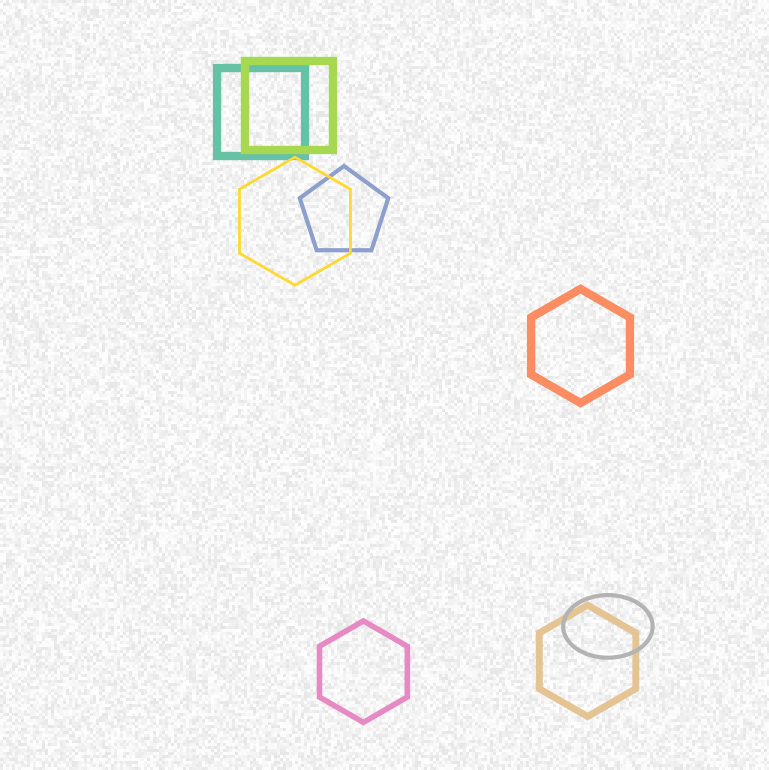[{"shape": "square", "thickness": 3, "radius": 0.29, "center": [0.339, 0.855]}, {"shape": "hexagon", "thickness": 3, "radius": 0.37, "center": [0.754, 0.551]}, {"shape": "pentagon", "thickness": 1.5, "radius": 0.3, "center": [0.447, 0.724]}, {"shape": "hexagon", "thickness": 2, "radius": 0.33, "center": [0.472, 0.128]}, {"shape": "square", "thickness": 3, "radius": 0.29, "center": [0.376, 0.863]}, {"shape": "hexagon", "thickness": 1, "radius": 0.42, "center": [0.383, 0.713]}, {"shape": "hexagon", "thickness": 2.5, "radius": 0.36, "center": [0.763, 0.142]}, {"shape": "oval", "thickness": 1.5, "radius": 0.29, "center": [0.789, 0.186]}]